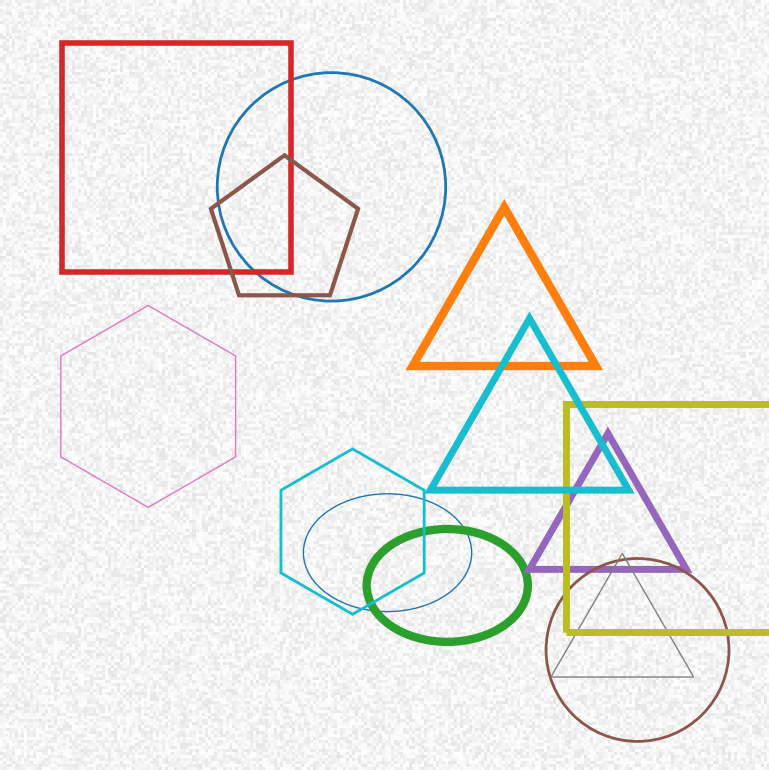[{"shape": "oval", "thickness": 0.5, "radius": 0.55, "center": [0.503, 0.282]}, {"shape": "circle", "thickness": 1, "radius": 0.74, "center": [0.43, 0.757]}, {"shape": "triangle", "thickness": 3, "radius": 0.69, "center": [0.655, 0.593]}, {"shape": "oval", "thickness": 3, "radius": 0.52, "center": [0.581, 0.24]}, {"shape": "square", "thickness": 2, "radius": 0.74, "center": [0.229, 0.795]}, {"shape": "triangle", "thickness": 2.5, "radius": 0.59, "center": [0.789, 0.319]}, {"shape": "circle", "thickness": 1, "radius": 0.59, "center": [0.828, 0.156]}, {"shape": "pentagon", "thickness": 1.5, "radius": 0.5, "center": [0.369, 0.698]}, {"shape": "hexagon", "thickness": 0.5, "radius": 0.66, "center": [0.192, 0.472]}, {"shape": "triangle", "thickness": 0.5, "radius": 0.54, "center": [0.808, 0.174]}, {"shape": "square", "thickness": 2.5, "radius": 0.74, "center": [0.883, 0.327]}, {"shape": "triangle", "thickness": 2.5, "radius": 0.74, "center": [0.688, 0.438]}, {"shape": "hexagon", "thickness": 1, "radius": 0.54, "center": [0.458, 0.31]}]